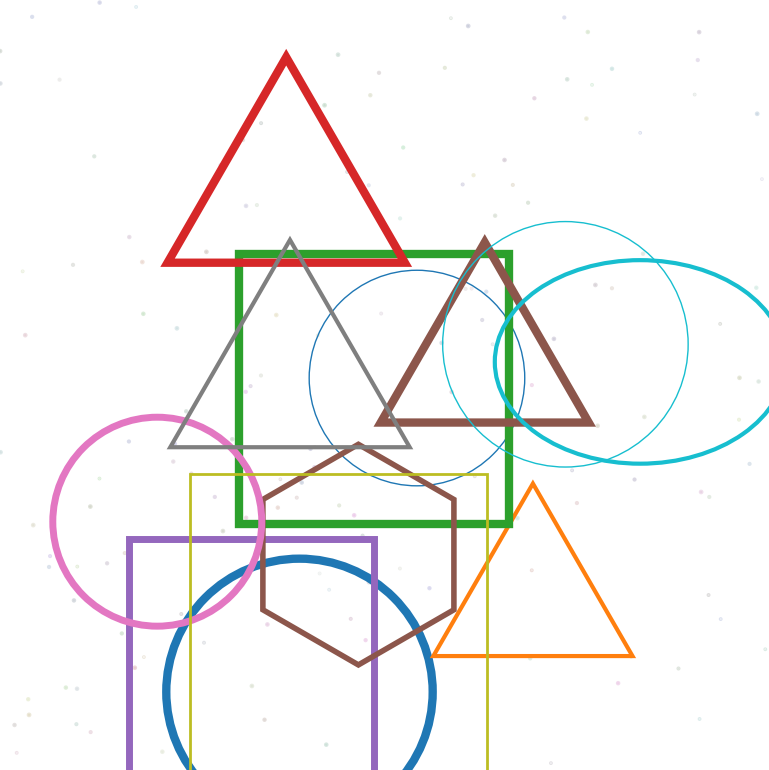[{"shape": "circle", "thickness": 3, "radius": 0.86, "center": [0.389, 0.101]}, {"shape": "circle", "thickness": 0.5, "radius": 0.7, "center": [0.542, 0.509]}, {"shape": "triangle", "thickness": 1.5, "radius": 0.75, "center": [0.692, 0.223]}, {"shape": "square", "thickness": 3, "radius": 0.88, "center": [0.485, 0.494]}, {"shape": "triangle", "thickness": 3, "radius": 0.89, "center": [0.372, 0.748]}, {"shape": "square", "thickness": 2.5, "radius": 0.79, "center": [0.327, 0.142]}, {"shape": "triangle", "thickness": 3, "radius": 0.78, "center": [0.63, 0.529]}, {"shape": "hexagon", "thickness": 2, "radius": 0.72, "center": [0.465, 0.28]}, {"shape": "circle", "thickness": 2.5, "radius": 0.68, "center": [0.204, 0.322]}, {"shape": "triangle", "thickness": 1.5, "radius": 0.9, "center": [0.377, 0.509]}, {"shape": "square", "thickness": 1, "radius": 0.97, "center": [0.44, 0.191]}, {"shape": "oval", "thickness": 1.5, "radius": 0.94, "center": [0.831, 0.53]}, {"shape": "circle", "thickness": 0.5, "radius": 0.8, "center": [0.734, 0.553]}]